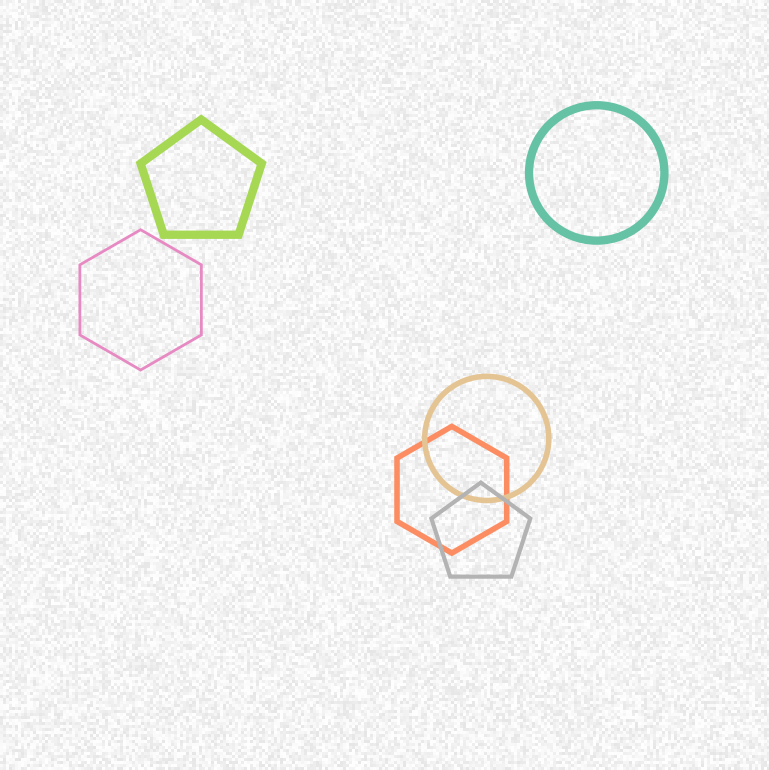[{"shape": "circle", "thickness": 3, "radius": 0.44, "center": [0.775, 0.775]}, {"shape": "hexagon", "thickness": 2, "radius": 0.41, "center": [0.587, 0.364]}, {"shape": "hexagon", "thickness": 1, "radius": 0.46, "center": [0.183, 0.611]}, {"shape": "pentagon", "thickness": 3, "radius": 0.41, "center": [0.261, 0.762]}, {"shape": "circle", "thickness": 2, "radius": 0.4, "center": [0.632, 0.431]}, {"shape": "pentagon", "thickness": 1.5, "radius": 0.34, "center": [0.624, 0.306]}]